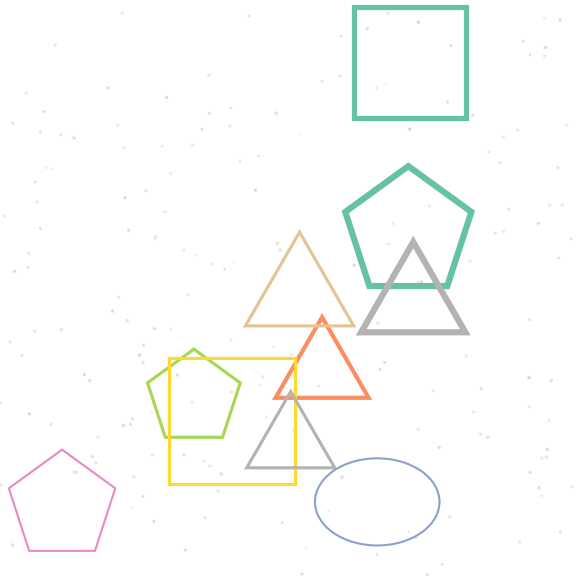[{"shape": "pentagon", "thickness": 3, "radius": 0.57, "center": [0.707, 0.597]}, {"shape": "square", "thickness": 2.5, "radius": 0.48, "center": [0.71, 0.89]}, {"shape": "triangle", "thickness": 2, "radius": 0.47, "center": [0.558, 0.357]}, {"shape": "oval", "thickness": 1, "radius": 0.54, "center": [0.653, 0.13]}, {"shape": "pentagon", "thickness": 1, "radius": 0.48, "center": [0.107, 0.124]}, {"shape": "pentagon", "thickness": 1.5, "radius": 0.42, "center": [0.336, 0.31]}, {"shape": "square", "thickness": 1.5, "radius": 0.54, "center": [0.401, 0.27]}, {"shape": "triangle", "thickness": 1.5, "radius": 0.54, "center": [0.519, 0.489]}, {"shape": "triangle", "thickness": 3, "radius": 0.52, "center": [0.716, 0.476]}, {"shape": "triangle", "thickness": 1.5, "radius": 0.44, "center": [0.503, 0.233]}]